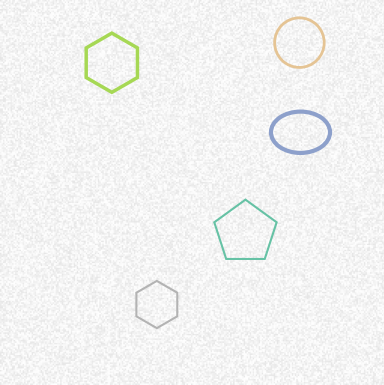[{"shape": "pentagon", "thickness": 1.5, "radius": 0.43, "center": [0.638, 0.396]}, {"shape": "oval", "thickness": 3, "radius": 0.38, "center": [0.781, 0.656]}, {"shape": "hexagon", "thickness": 2.5, "radius": 0.38, "center": [0.29, 0.837]}, {"shape": "circle", "thickness": 2, "radius": 0.32, "center": [0.778, 0.889]}, {"shape": "hexagon", "thickness": 1.5, "radius": 0.31, "center": [0.407, 0.209]}]